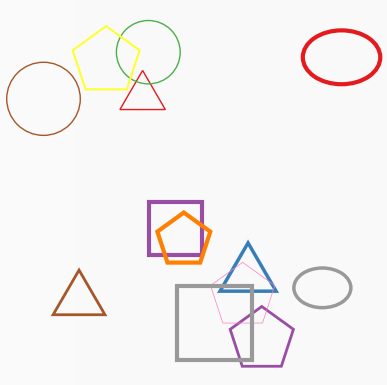[{"shape": "triangle", "thickness": 1, "radius": 0.34, "center": [0.368, 0.749]}, {"shape": "oval", "thickness": 3, "radius": 0.5, "center": [0.881, 0.851]}, {"shape": "triangle", "thickness": 2.5, "radius": 0.42, "center": [0.64, 0.285]}, {"shape": "circle", "thickness": 1, "radius": 0.41, "center": [0.383, 0.864]}, {"shape": "square", "thickness": 3, "radius": 0.34, "center": [0.453, 0.407]}, {"shape": "pentagon", "thickness": 2, "radius": 0.43, "center": [0.676, 0.118]}, {"shape": "pentagon", "thickness": 3, "radius": 0.36, "center": [0.474, 0.376]}, {"shape": "pentagon", "thickness": 1.5, "radius": 0.45, "center": [0.274, 0.841]}, {"shape": "circle", "thickness": 1, "radius": 0.47, "center": [0.112, 0.743]}, {"shape": "triangle", "thickness": 2, "radius": 0.39, "center": [0.204, 0.221]}, {"shape": "pentagon", "thickness": 0.5, "radius": 0.44, "center": [0.626, 0.231]}, {"shape": "oval", "thickness": 2.5, "radius": 0.37, "center": [0.832, 0.252]}, {"shape": "square", "thickness": 3, "radius": 0.48, "center": [0.554, 0.162]}]